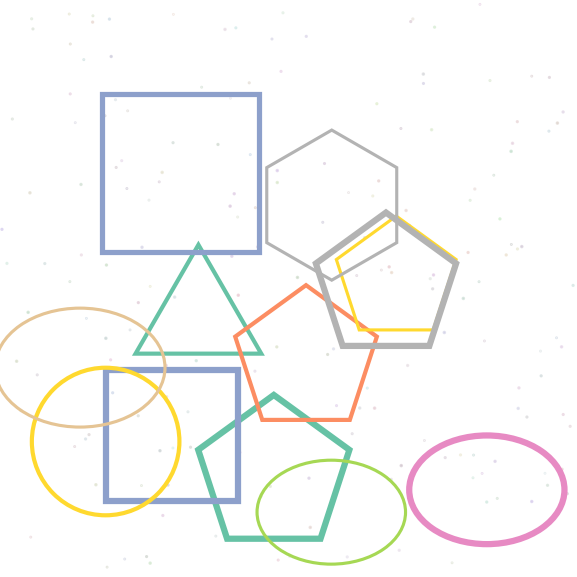[{"shape": "triangle", "thickness": 2, "radius": 0.63, "center": [0.344, 0.45]}, {"shape": "pentagon", "thickness": 3, "radius": 0.69, "center": [0.474, 0.178]}, {"shape": "pentagon", "thickness": 2, "radius": 0.64, "center": [0.53, 0.376]}, {"shape": "square", "thickness": 2.5, "radius": 0.68, "center": [0.312, 0.7]}, {"shape": "square", "thickness": 3, "radius": 0.57, "center": [0.297, 0.245]}, {"shape": "oval", "thickness": 3, "radius": 0.67, "center": [0.843, 0.151]}, {"shape": "oval", "thickness": 1.5, "radius": 0.64, "center": [0.574, 0.112]}, {"shape": "pentagon", "thickness": 1.5, "radius": 0.55, "center": [0.686, 0.516]}, {"shape": "circle", "thickness": 2, "radius": 0.64, "center": [0.183, 0.235]}, {"shape": "oval", "thickness": 1.5, "radius": 0.74, "center": [0.139, 0.363]}, {"shape": "pentagon", "thickness": 3, "radius": 0.64, "center": [0.668, 0.503]}, {"shape": "hexagon", "thickness": 1.5, "radius": 0.65, "center": [0.574, 0.644]}]